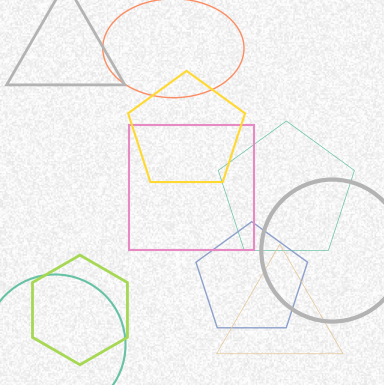[{"shape": "pentagon", "thickness": 0.5, "radius": 0.93, "center": [0.744, 0.5]}, {"shape": "circle", "thickness": 1.5, "radius": 0.91, "center": [0.143, 0.104]}, {"shape": "oval", "thickness": 1, "radius": 0.92, "center": [0.45, 0.875]}, {"shape": "pentagon", "thickness": 1, "radius": 0.76, "center": [0.654, 0.272]}, {"shape": "square", "thickness": 1.5, "radius": 0.81, "center": [0.497, 0.512]}, {"shape": "hexagon", "thickness": 2, "radius": 0.71, "center": [0.208, 0.195]}, {"shape": "pentagon", "thickness": 1.5, "radius": 0.8, "center": [0.485, 0.656]}, {"shape": "triangle", "thickness": 0.5, "radius": 0.95, "center": [0.727, 0.176]}, {"shape": "circle", "thickness": 3, "radius": 0.92, "center": [0.863, 0.349]}, {"shape": "triangle", "thickness": 2, "radius": 0.89, "center": [0.171, 0.868]}]